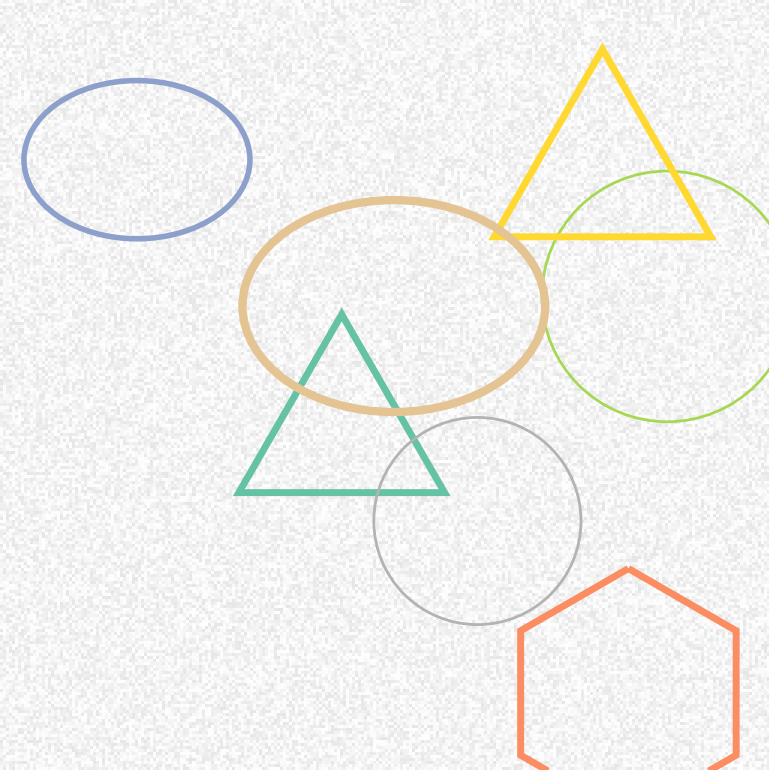[{"shape": "triangle", "thickness": 2.5, "radius": 0.77, "center": [0.444, 0.437]}, {"shape": "hexagon", "thickness": 2.5, "radius": 0.81, "center": [0.816, 0.1]}, {"shape": "oval", "thickness": 2, "radius": 0.73, "center": [0.178, 0.793]}, {"shape": "circle", "thickness": 1, "radius": 0.81, "center": [0.867, 0.615]}, {"shape": "triangle", "thickness": 2.5, "radius": 0.81, "center": [0.782, 0.774]}, {"shape": "oval", "thickness": 3, "radius": 0.98, "center": [0.511, 0.603]}, {"shape": "circle", "thickness": 1, "radius": 0.67, "center": [0.62, 0.323]}]